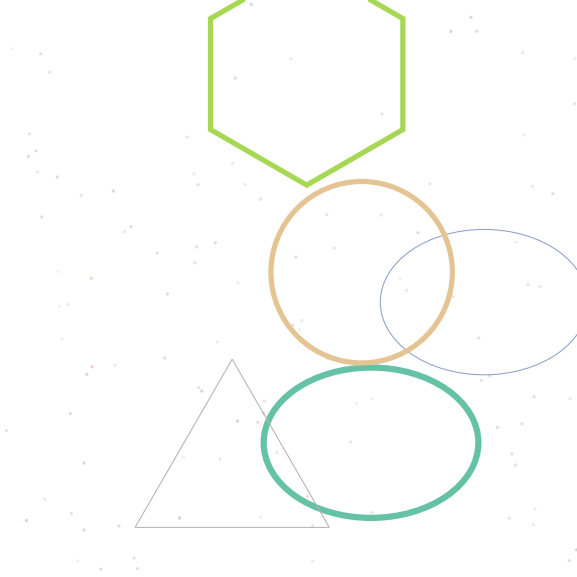[{"shape": "oval", "thickness": 3, "radius": 0.93, "center": [0.642, 0.233]}, {"shape": "oval", "thickness": 0.5, "radius": 0.9, "center": [0.838, 0.476]}, {"shape": "hexagon", "thickness": 2.5, "radius": 0.96, "center": [0.531, 0.871]}, {"shape": "circle", "thickness": 2.5, "radius": 0.79, "center": [0.626, 0.528]}, {"shape": "triangle", "thickness": 0.5, "radius": 0.97, "center": [0.402, 0.183]}]